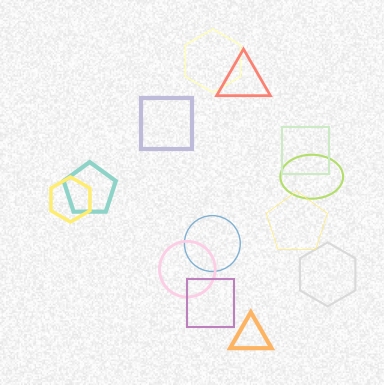[{"shape": "pentagon", "thickness": 3, "radius": 0.36, "center": [0.233, 0.508]}, {"shape": "hexagon", "thickness": 1, "radius": 0.41, "center": [0.553, 0.842]}, {"shape": "square", "thickness": 3, "radius": 0.33, "center": [0.432, 0.68]}, {"shape": "triangle", "thickness": 2, "radius": 0.4, "center": [0.632, 0.792]}, {"shape": "circle", "thickness": 1, "radius": 0.36, "center": [0.552, 0.367]}, {"shape": "triangle", "thickness": 3, "radius": 0.31, "center": [0.652, 0.127]}, {"shape": "oval", "thickness": 1.5, "radius": 0.41, "center": [0.81, 0.541]}, {"shape": "circle", "thickness": 2, "radius": 0.36, "center": [0.487, 0.301]}, {"shape": "hexagon", "thickness": 1.5, "radius": 0.42, "center": [0.851, 0.287]}, {"shape": "square", "thickness": 1.5, "radius": 0.31, "center": [0.547, 0.213]}, {"shape": "square", "thickness": 1.5, "radius": 0.3, "center": [0.794, 0.61]}, {"shape": "pentagon", "thickness": 0.5, "radius": 0.42, "center": [0.771, 0.42]}, {"shape": "hexagon", "thickness": 2.5, "radius": 0.29, "center": [0.183, 0.482]}]